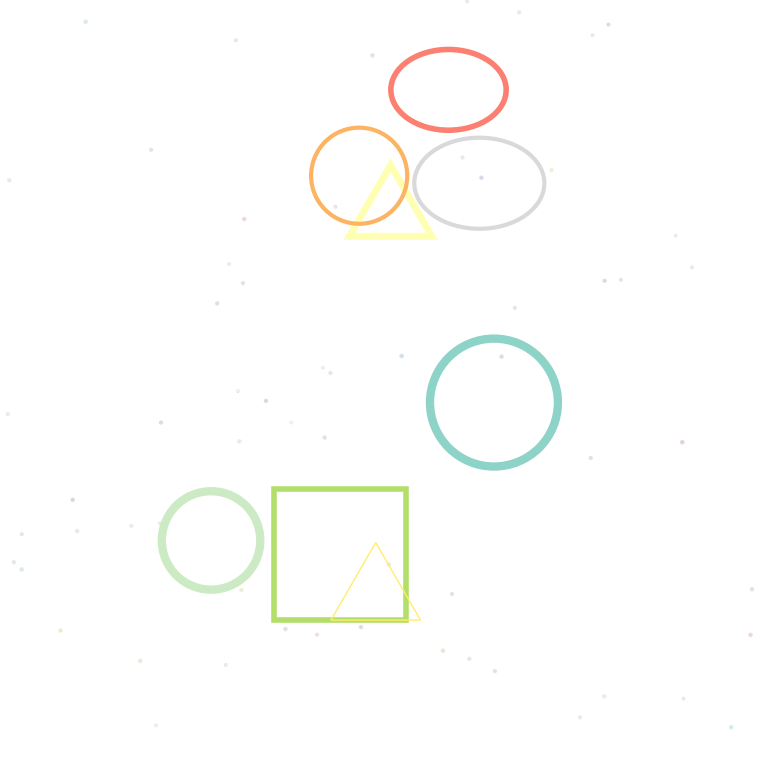[{"shape": "circle", "thickness": 3, "radius": 0.42, "center": [0.642, 0.477]}, {"shape": "triangle", "thickness": 2.5, "radius": 0.31, "center": [0.507, 0.724]}, {"shape": "oval", "thickness": 2, "radius": 0.37, "center": [0.582, 0.883]}, {"shape": "circle", "thickness": 1.5, "radius": 0.31, "center": [0.466, 0.772]}, {"shape": "square", "thickness": 2, "radius": 0.43, "center": [0.442, 0.28]}, {"shape": "oval", "thickness": 1.5, "radius": 0.42, "center": [0.622, 0.762]}, {"shape": "circle", "thickness": 3, "radius": 0.32, "center": [0.274, 0.298]}, {"shape": "triangle", "thickness": 0.5, "radius": 0.34, "center": [0.488, 0.228]}]